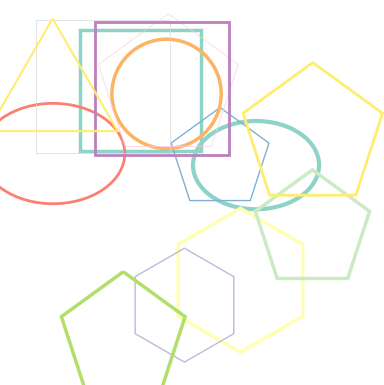[{"shape": "square", "thickness": 2.5, "radius": 0.78, "center": [0.365, 0.766]}, {"shape": "oval", "thickness": 3, "radius": 0.82, "center": [0.665, 0.571]}, {"shape": "hexagon", "thickness": 2.5, "radius": 0.93, "center": [0.625, 0.272]}, {"shape": "hexagon", "thickness": 1, "radius": 0.74, "center": [0.479, 0.207]}, {"shape": "oval", "thickness": 2, "radius": 0.93, "center": [0.138, 0.601]}, {"shape": "pentagon", "thickness": 1, "radius": 0.67, "center": [0.572, 0.587]}, {"shape": "circle", "thickness": 2.5, "radius": 0.71, "center": [0.433, 0.756]}, {"shape": "pentagon", "thickness": 2.5, "radius": 0.84, "center": [0.32, 0.125]}, {"shape": "pentagon", "thickness": 0.5, "radius": 0.95, "center": [0.437, 0.774]}, {"shape": "square", "thickness": 0.5, "radius": 0.87, "center": [0.268, 0.775]}, {"shape": "square", "thickness": 2, "radius": 0.87, "center": [0.422, 0.77]}, {"shape": "pentagon", "thickness": 2.5, "radius": 0.78, "center": [0.812, 0.403]}, {"shape": "pentagon", "thickness": 2, "radius": 0.95, "center": [0.812, 0.647]}, {"shape": "triangle", "thickness": 1.5, "radius": 0.97, "center": [0.137, 0.757]}]